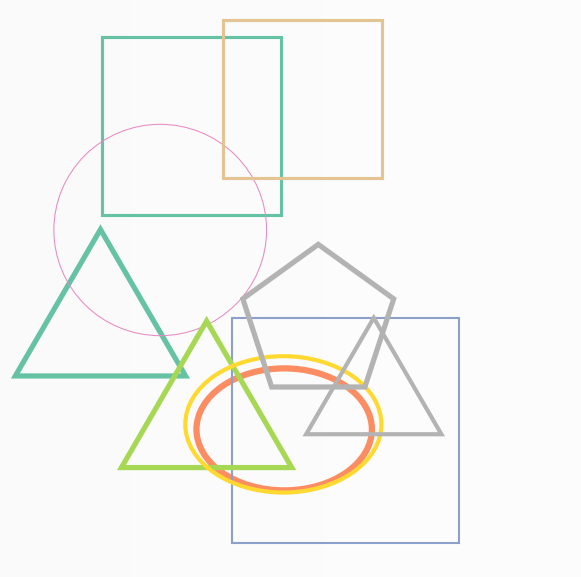[{"shape": "triangle", "thickness": 2.5, "radius": 0.85, "center": [0.173, 0.433]}, {"shape": "square", "thickness": 1.5, "radius": 0.77, "center": [0.329, 0.781]}, {"shape": "oval", "thickness": 3, "radius": 0.75, "center": [0.489, 0.256]}, {"shape": "square", "thickness": 1, "radius": 0.97, "center": [0.594, 0.253]}, {"shape": "circle", "thickness": 0.5, "radius": 0.91, "center": [0.276, 0.601]}, {"shape": "triangle", "thickness": 2.5, "radius": 0.85, "center": [0.355, 0.274]}, {"shape": "oval", "thickness": 2, "radius": 0.84, "center": [0.487, 0.264]}, {"shape": "square", "thickness": 1.5, "radius": 0.68, "center": [0.521, 0.827]}, {"shape": "pentagon", "thickness": 2.5, "radius": 0.68, "center": [0.548, 0.439]}, {"shape": "triangle", "thickness": 2, "radius": 0.67, "center": [0.643, 0.314]}]